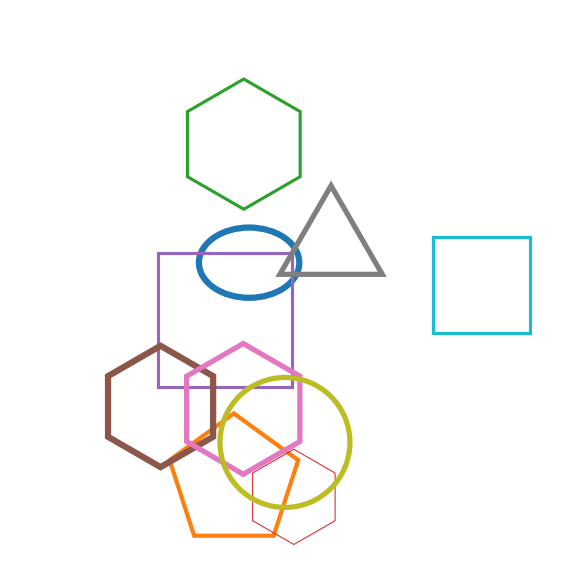[{"shape": "oval", "thickness": 3, "radius": 0.43, "center": [0.431, 0.544]}, {"shape": "pentagon", "thickness": 2, "radius": 0.59, "center": [0.405, 0.166]}, {"shape": "hexagon", "thickness": 1.5, "radius": 0.56, "center": [0.422, 0.75]}, {"shape": "hexagon", "thickness": 0.5, "radius": 0.41, "center": [0.509, 0.139]}, {"shape": "square", "thickness": 1.5, "radius": 0.58, "center": [0.389, 0.445]}, {"shape": "hexagon", "thickness": 3, "radius": 0.53, "center": [0.278, 0.295]}, {"shape": "hexagon", "thickness": 2.5, "radius": 0.57, "center": [0.421, 0.291]}, {"shape": "triangle", "thickness": 2.5, "radius": 0.51, "center": [0.573, 0.575]}, {"shape": "circle", "thickness": 2.5, "radius": 0.56, "center": [0.493, 0.233]}, {"shape": "square", "thickness": 1.5, "radius": 0.42, "center": [0.834, 0.506]}]